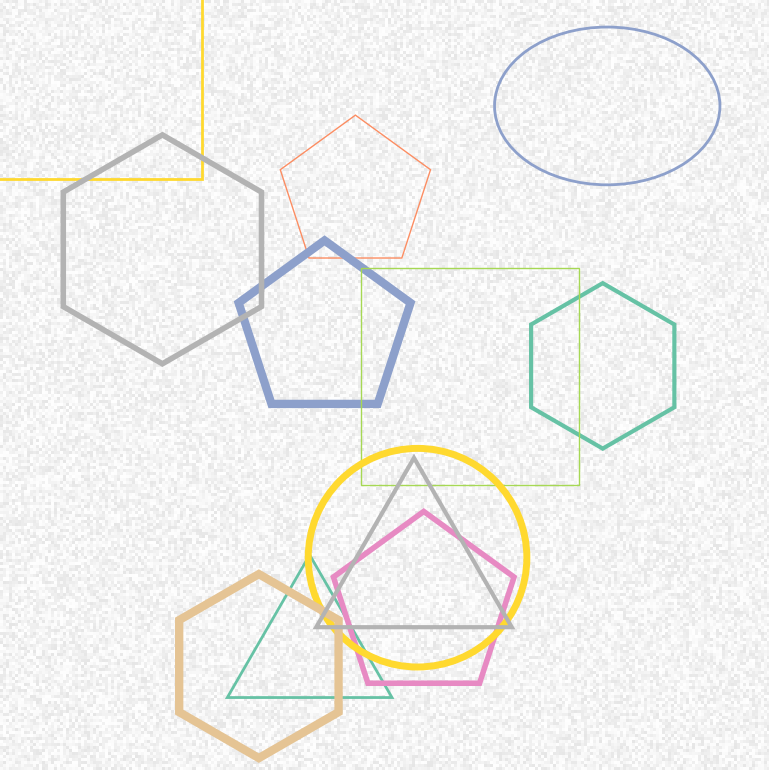[{"shape": "triangle", "thickness": 1, "radius": 0.62, "center": [0.402, 0.156]}, {"shape": "hexagon", "thickness": 1.5, "radius": 0.54, "center": [0.783, 0.525]}, {"shape": "pentagon", "thickness": 0.5, "radius": 0.51, "center": [0.462, 0.748]}, {"shape": "pentagon", "thickness": 3, "radius": 0.59, "center": [0.422, 0.57]}, {"shape": "oval", "thickness": 1, "radius": 0.73, "center": [0.789, 0.862]}, {"shape": "pentagon", "thickness": 2, "radius": 0.62, "center": [0.55, 0.212]}, {"shape": "square", "thickness": 0.5, "radius": 0.71, "center": [0.61, 0.511]}, {"shape": "square", "thickness": 1, "radius": 0.66, "center": [0.13, 0.899]}, {"shape": "circle", "thickness": 2.5, "radius": 0.71, "center": [0.542, 0.276]}, {"shape": "hexagon", "thickness": 3, "radius": 0.6, "center": [0.336, 0.135]}, {"shape": "hexagon", "thickness": 2, "radius": 0.74, "center": [0.211, 0.676]}, {"shape": "triangle", "thickness": 1.5, "radius": 0.73, "center": [0.538, 0.259]}]